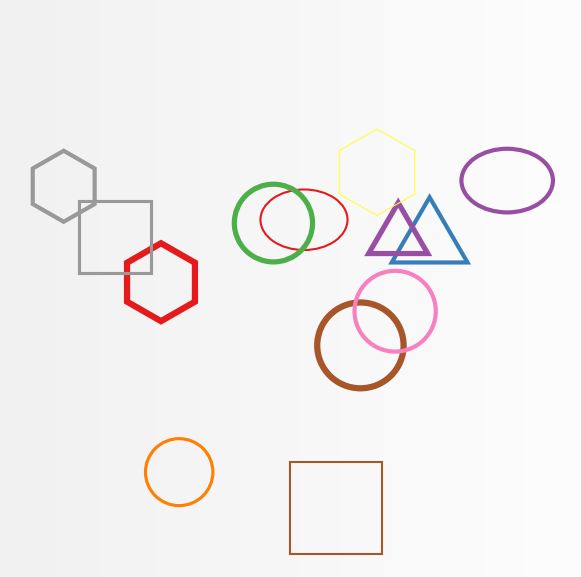[{"shape": "oval", "thickness": 1, "radius": 0.37, "center": [0.523, 0.619]}, {"shape": "hexagon", "thickness": 3, "radius": 0.34, "center": [0.277, 0.51]}, {"shape": "triangle", "thickness": 2, "radius": 0.38, "center": [0.739, 0.582]}, {"shape": "circle", "thickness": 2.5, "radius": 0.34, "center": [0.47, 0.613]}, {"shape": "triangle", "thickness": 2.5, "radius": 0.29, "center": [0.685, 0.589]}, {"shape": "oval", "thickness": 2, "radius": 0.39, "center": [0.873, 0.686]}, {"shape": "circle", "thickness": 1.5, "radius": 0.29, "center": [0.308, 0.182]}, {"shape": "hexagon", "thickness": 0.5, "radius": 0.37, "center": [0.649, 0.701]}, {"shape": "circle", "thickness": 3, "radius": 0.37, "center": [0.62, 0.401]}, {"shape": "square", "thickness": 1, "radius": 0.4, "center": [0.578, 0.12]}, {"shape": "circle", "thickness": 2, "radius": 0.35, "center": [0.68, 0.46]}, {"shape": "hexagon", "thickness": 2, "radius": 0.31, "center": [0.11, 0.677]}, {"shape": "square", "thickness": 1.5, "radius": 0.31, "center": [0.198, 0.589]}]